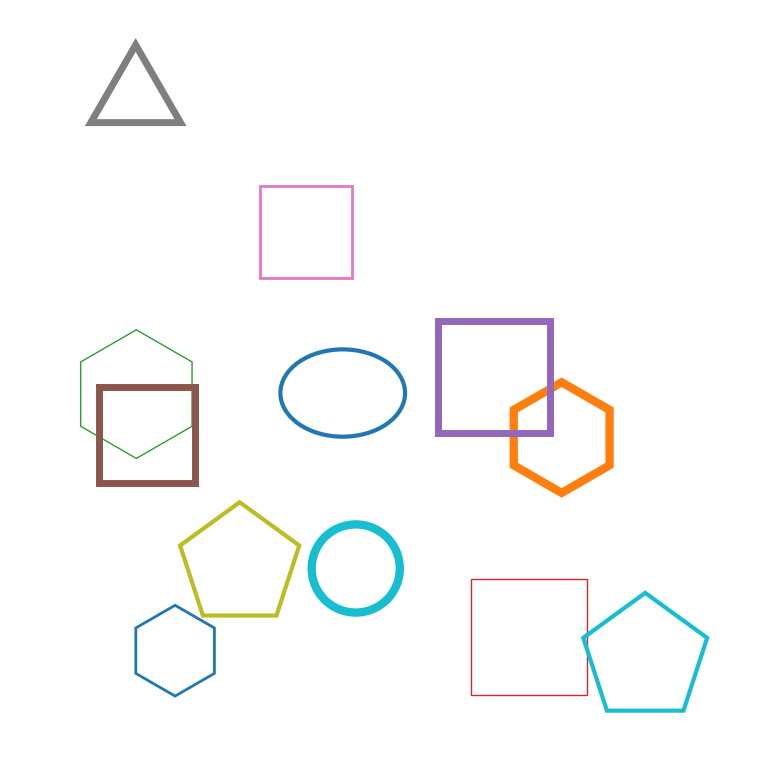[{"shape": "oval", "thickness": 1.5, "radius": 0.4, "center": [0.445, 0.49]}, {"shape": "hexagon", "thickness": 1, "radius": 0.29, "center": [0.227, 0.155]}, {"shape": "hexagon", "thickness": 3, "radius": 0.36, "center": [0.729, 0.432]}, {"shape": "hexagon", "thickness": 0.5, "radius": 0.42, "center": [0.177, 0.488]}, {"shape": "square", "thickness": 0.5, "radius": 0.38, "center": [0.687, 0.173]}, {"shape": "square", "thickness": 2.5, "radius": 0.36, "center": [0.641, 0.51]}, {"shape": "square", "thickness": 2.5, "radius": 0.31, "center": [0.191, 0.435]}, {"shape": "square", "thickness": 1, "radius": 0.3, "center": [0.397, 0.699]}, {"shape": "triangle", "thickness": 2.5, "radius": 0.34, "center": [0.176, 0.874]}, {"shape": "pentagon", "thickness": 1.5, "radius": 0.41, "center": [0.311, 0.266]}, {"shape": "circle", "thickness": 3, "radius": 0.29, "center": [0.462, 0.262]}, {"shape": "pentagon", "thickness": 1.5, "radius": 0.42, "center": [0.838, 0.145]}]